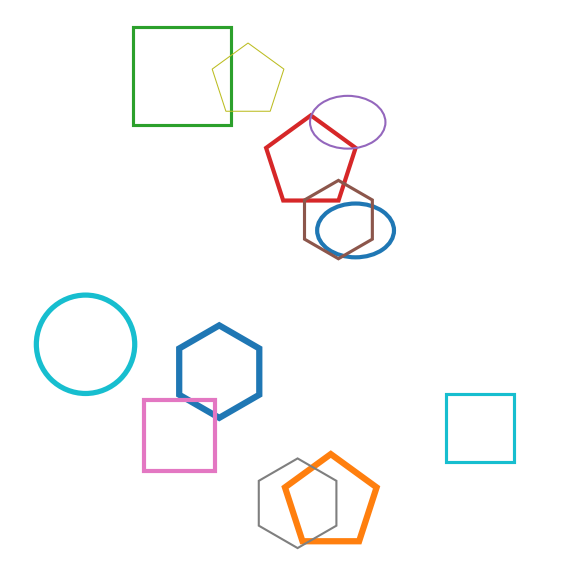[{"shape": "hexagon", "thickness": 3, "radius": 0.4, "center": [0.38, 0.356]}, {"shape": "oval", "thickness": 2, "radius": 0.33, "center": [0.616, 0.6]}, {"shape": "pentagon", "thickness": 3, "radius": 0.42, "center": [0.573, 0.129]}, {"shape": "square", "thickness": 1.5, "radius": 0.42, "center": [0.315, 0.867]}, {"shape": "pentagon", "thickness": 2, "radius": 0.41, "center": [0.538, 0.718]}, {"shape": "oval", "thickness": 1, "radius": 0.33, "center": [0.602, 0.787]}, {"shape": "hexagon", "thickness": 1.5, "radius": 0.34, "center": [0.586, 0.619]}, {"shape": "square", "thickness": 2, "radius": 0.31, "center": [0.31, 0.245]}, {"shape": "hexagon", "thickness": 1, "radius": 0.39, "center": [0.515, 0.128]}, {"shape": "pentagon", "thickness": 0.5, "radius": 0.33, "center": [0.43, 0.859]}, {"shape": "circle", "thickness": 2.5, "radius": 0.43, "center": [0.148, 0.403]}, {"shape": "square", "thickness": 1.5, "radius": 0.29, "center": [0.831, 0.258]}]